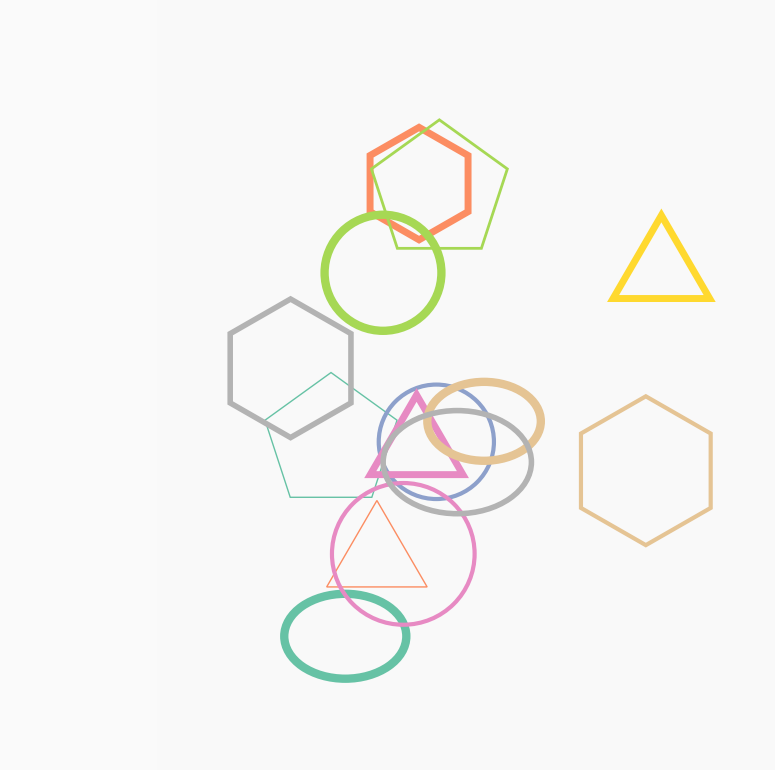[{"shape": "oval", "thickness": 3, "radius": 0.39, "center": [0.446, 0.174]}, {"shape": "pentagon", "thickness": 0.5, "radius": 0.45, "center": [0.427, 0.427]}, {"shape": "triangle", "thickness": 0.5, "radius": 0.37, "center": [0.486, 0.275]}, {"shape": "hexagon", "thickness": 2.5, "radius": 0.36, "center": [0.541, 0.762]}, {"shape": "circle", "thickness": 1.5, "radius": 0.37, "center": [0.563, 0.426]}, {"shape": "triangle", "thickness": 2.5, "radius": 0.35, "center": [0.538, 0.418]}, {"shape": "circle", "thickness": 1.5, "radius": 0.46, "center": [0.52, 0.281]}, {"shape": "circle", "thickness": 3, "radius": 0.38, "center": [0.494, 0.646]}, {"shape": "pentagon", "thickness": 1, "radius": 0.46, "center": [0.567, 0.752]}, {"shape": "triangle", "thickness": 2.5, "radius": 0.36, "center": [0.853, 0.648]}, {"shape": "hexagon", "thickness": 1.5, "radius": 0.48, "center": [0.833, 0.389]}, {"shape": "oval", "thickness": 3, "radius": 0.37, "center": [0.625, 0.453]}, {"shape": "oval", "thickness": 2, "radius": 0.48, "center": [0.59, 0.4]}, {"shape": "hexagon", "thickness": 2, "radius": 0.45, "center": [0.375, 0.522]}]